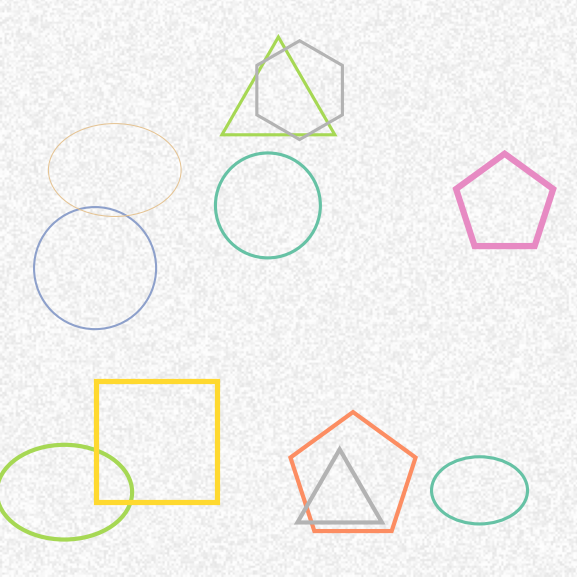[{"shape": "circle", "thickness": 1.5, "radius": 0.45, "center": [0.464, 0.643]}, {"shape": "oval", "thickness": 1.5, "radius": 0.42, "center": [0.83, 0.15]}, {"shape": "pentagon", "thickness": 2, "radius": 0.57, "center": [0.611, 0.172]}, {"shape": "circle", "thickness": 1, "radius": 0.53, "center": [0.165, 0.535]}, {"shape": "pentagon", "thickness": 3, "radius": 0.44, "center": [0.874, 0.645]}, {"shape": "triangle", "thickness": 1.5, "radius": 0.56, "center": [0.482, 0.822]}, {"shape": "oval", "thickness": 2, "radius": 0.59, "center": [0.112, 0.147]}, {"shape": "square", "thickness": 2.5, "radius": 0.52, "center": [0.271, 0.235]}, {"shape": "oval", "thickness": 0.5, "radius": 0.57, "center": [0.199, 0.705]}, {"shape": "triangle", "thickness": 2, "radius": 0.42, "center": [0.588, 0.137]}, {"shape": "hexagon", "thickness": 1.5, "radius": 0.43, "center": [0.519, 0.843]}]